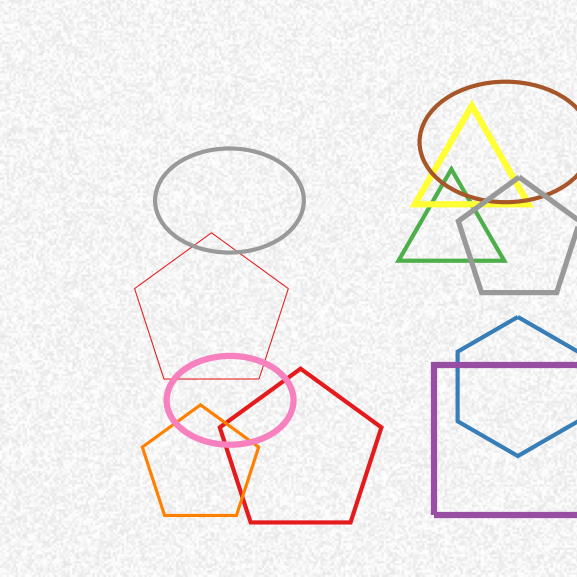[{"shape": "pentagon", "thickness": 2, "radius": 0.74, "center": [0.521, 0.214]}, {"shape": "pentagon", "thickness": 0.5, "radius": 0.7, "center": [0.366, 0.456]}, {"shape": "hexagon", "thickness": 2, "radius": 0.6, "center": [0.897, 0.33]}, {"shape": "triangle", "thickness": 2, "radius": 0.53, "center": [0.782, 0.6]}, {"shape": "square", "thickness": 3, "radius": 0.65, "center": [0.882, 0.238]}, {"shape": "pentagon", "thickness": 1.5, "radius": 0.53, "center": [0.347, 0.192]}, {"shape": "triangle", "thickness": 3, "radius": 0.57, "center": [0.817, 0.702]}, {"shape": "oval", "thickness": 2, "radius": 0.75, "center": [0.876, 0.753]}, {"shape": "oval", "thickness": 3, "radius": 0.55, "center": [0.398, 0.306]}, {"shape": "oval", "thickness": 2, "radius": 0.64, "center": [0.397, 0.652]}, {"shape": "pentagon", "thickness": 2.5, "radius": 0.55, "center": [0.899, 0.582]}]